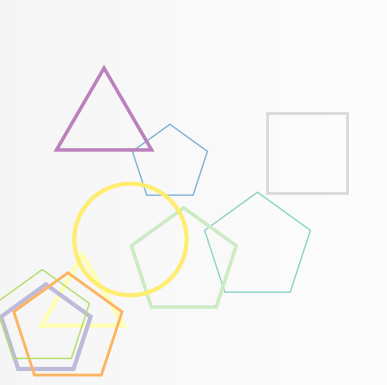[{"shape": "pentagon", "thickness": 1, "radius": 0.72, "center": [0.665, 0.357]}, {"shape": "triangle", "thickness": 3, "radius": 0.61, "center": [0.213, 0.215]}, {"shape": "pentagon", "thickness": 3, "radius": 0.61, "center": [0.118, 0.14]}, {"shape": "pentagon", "thickness": 1, "radius": 0.51, "center": [0.439, 0.575]}, {"shape": "pentagon", "thickness": 2, "radius": 0.73, "center": [0.175, 0.145]}, {"shape": "pentagon", "thickness": 1, "radius": 0.64, "center": [0.109, 0.172]}, {"shape": "square", "thickness": 2, "radius": 0.52, "center": [0.793, 0.603]}, {"shape": "triangle", "thickness": 2.5, "radius": 0.71, "center": [0.269, 0.681]}, {"shape": "pentagon", "thickness": 2.5, "radius": 0.71, "center": [0.474, 0.318]}, {"shape": "circle", "thickness": 3, "radius": 0.72, "center": [0.337, 0.378]}]